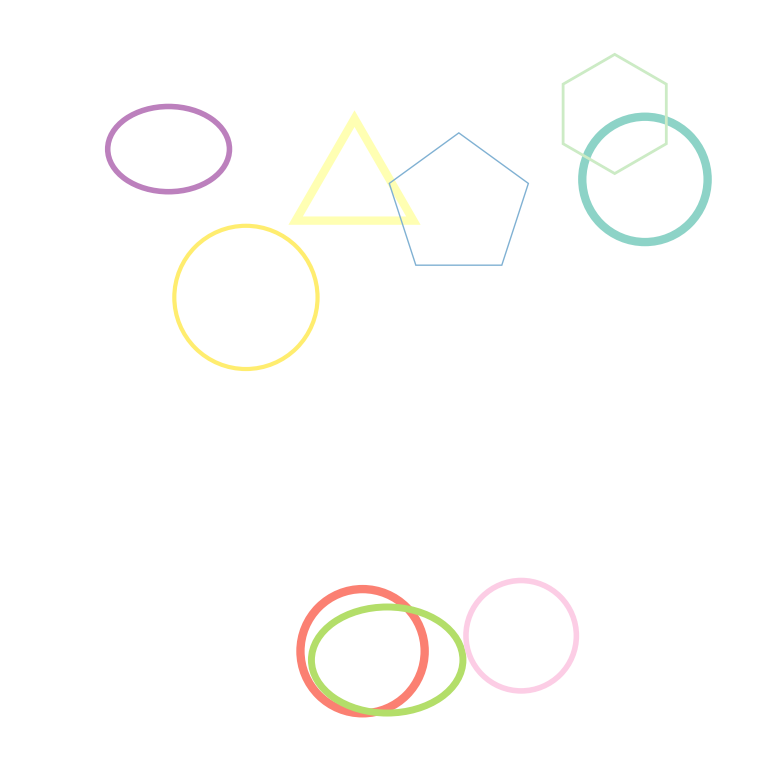[{"shape": "circle", "thickness": 3, "radius": 0.41, "center": [0.838, 0.767]}, {"shape": "triangle", "thickness": 3, "radius": 0.44, "center": [0.46, 0.758]}, {"shape": "circle", "thickness": 3, "radius": 0.4, "center": [0.471, 0.154]}, {"shape": "pentagon", "thickness": 0.5, "radius": 0.47, "center": [0.596, 0.732]}, {"shape": "oval", "thickness": 2.5, "radius": 0.49, "center": [0.503, 0.143]}, {"shape": "circle", "thickness": 2, "radius": 0.36, "center": [0.677, 0.174]}, {"shape": "oval", "thickness": 2, "radius": 0.4, "center": [0.219, 0.806]}, {"shape": "hexagon", "thickness": 1, "radius": 0.39, "center": [0.798, 0.852]}, {"shape": "circle", "thickness": 1.5, "radius": 0.47, "center": [0.319, 0.614]}]